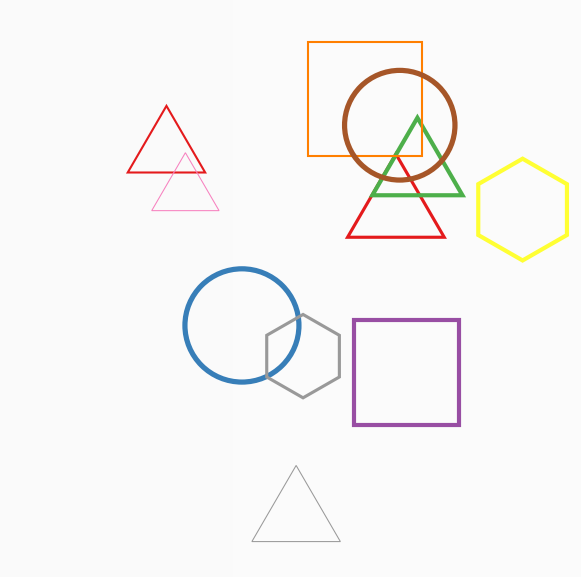[{"shape": "triangle", "thickness": 1, "radius": 0.38, "center": [0.286, 0.739]}, {"shape": "triangle", "thickness": 1.5, "radius": 0.48, "center": [0.681, 0.636]}, {"shape": "circle", "thickness": 2.5, "radius": 0.49, "center": [0.416, 0.436]}, {"shape": "triangle", "thickness": 2, "radius": 0.45, "center": [0.718, 0.706]}, {"shape": "square", "thickness": 2, "radius": 0.45, "center": [0.7, 0.354]}, {"shape": "square", "thickness": 1, "radius": 0.49, "center": [0.629, 0.828]}, {"shape": "hexagon", "thickness": 2, "radius": 0.44, "center": [0.899, 0.636]}, {"shape": "circle", "thickness": 2.5, "radius": 0.47, "center": [0.688, 0.782]}, {"shape": "triangle", "thickness": 0.5, "radius": 0.33, "center": [0.319, 0.668]}, {"shape": "triangle", "thickness": 0.5, "radius": 0.44, "center": [0.509, 0.105]}, {"shape": "hexagon", "thickness": 1.5, "radius": 0.36, "center": [0.521, 0.382]}]